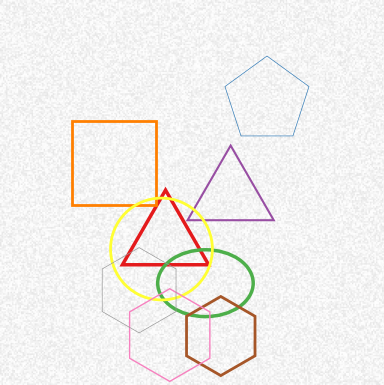[{"shape": "triangle", "thickness": 2.5, "radius": 0.65, "center": [0.43, 0.377]}, {"shape": "pentagon", "thickness": 0.5, "radius": 0.57, "center": [0.693, 0.74]}, {"shape": "oval", "thickness": 2.5, "radius": 0.62, "center": [0.534, 0.264]}, {"shape": "triangle", "thickness": 1.5, "radius": 0.65, "center": [0.599, 0.493]}, {"shape": "square", "thickness": 2, "radius": 0.55, "center": [0.296, 0.577]}, {"shape": "circle", "thickness": 2, "radius": 0.66, "center": [0.419, 0.353]}, {"shape": "hexagon", "thickness": 2, "radius": 0.51, "center": [0.573, 0.127]}, {"shape": "hexagon", "thickness": 1, "radius": 0.6, "center": [0.441, 0.13]}, {"shape": "hexagon", "thickness": 0.5, "radius": 0.55, "center": [0.361, 0.246]}]